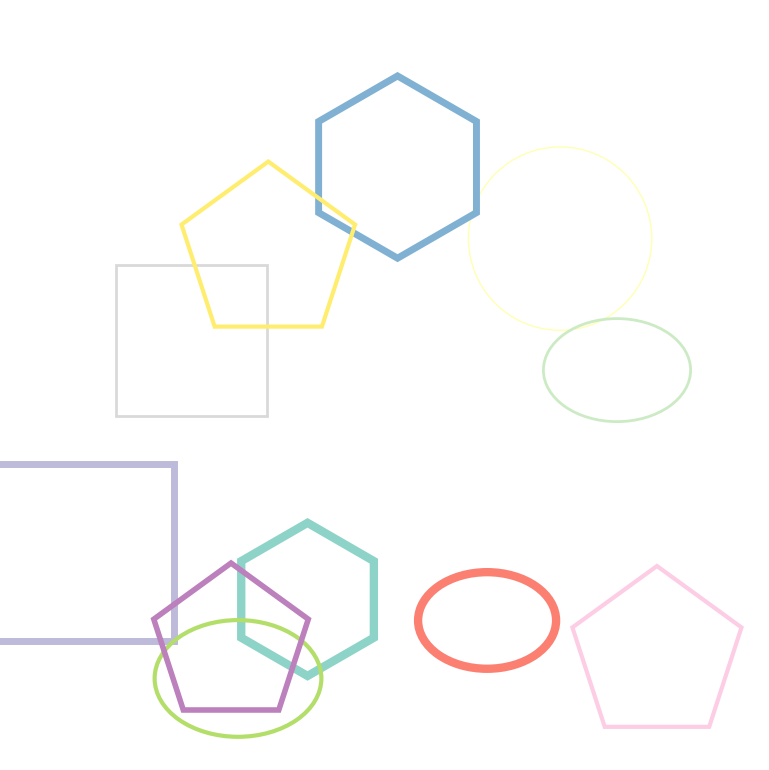[{"shape": "hexagon", "thickness": 3, "radius": 0.5, "center": [0.399, 0.222]}, {"shape": "circle", "thickness": 0.5, "radius": 0.6, "center": [0.727, 0.69]}, {"shape": "square", "thickness": 2.5, "radius": 0.58, "center": [0.111, 0.282]}, {"shape": "oval", "thickness": 3, "radius": 0.45, "center": [0.633, 0.194]}, {"shape": "hexagon", "thickness": 2.5, "radius": 0.59, "center": [0.516, 0.783]}, {"shape": "oval", "thickness": 1.5, "radius": 0.54, "center": [0.309, 0.119]}, {"shape": "pentagon", "thickness": 1.5, "radius": 0.58, "center": [0.853, 0.149]}, {"shape": "square", "thickness": 1, "radius": 0.49, "center": [0.249, 0.558]}, {"shape": "pentagon", "thickness": 2, "radius": 0.53, "center": [0.3, 0.163]}, {"shape": "oval", "thickness": 1, "radius": 0.48, "center": [0.801, 0.519]}, {"shape": "pentagon", "thickness": 1.5, "radius": 0.59, "center": [0.348, 0.672]}]